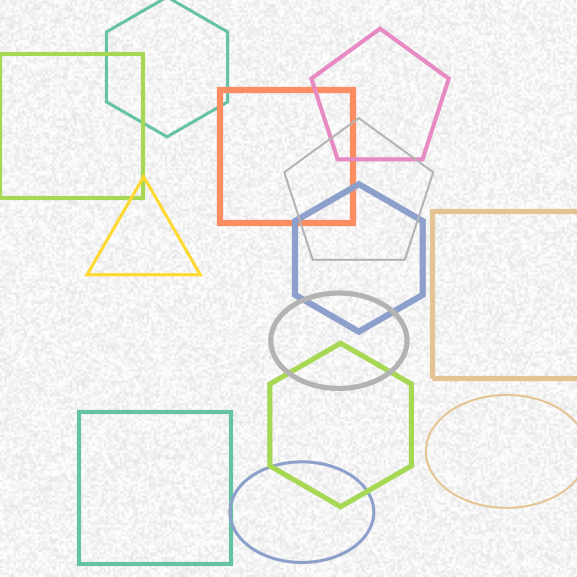[{"shape": "square", "thickness": 2, "radius": 0.66, "center": [0.268, 0.155]}, {"shape": "hexagon", "thickness": 1.5, "radius": 0.61, "center": [0.289, 0.883]}, {"shape": "square", "thickness": 3, "radius": 0.58, "center": [0.496, 0.729]}, {"shape": "oval", "thickness": 1.5, "radius": 0.62, "center": [0.523, 0.112]}, {"shape": "hexagon", "thickness": 3, "radius": 0.64, "center": [0.621, 0.553]}, {"shape": "pentagon", "thickness": 2, "radius": 0.63, "center": [0.658, 0.824]}, {"shape": "hexagon", "thickness": 2.5, "radius": 0.71, "center": [0.59, 0.263]}, {"shape": "square", "thickness": 2, "radius": 0.62, "center": [0.123, 0.781]}, {"shape": "triangle", "thickness": 1.5, "radius": 0.57, "center": [0.249, 0.58]}, {"shape": "oval", "thickness": 1, "radius": 0.7, "center": [0.877, 0.217]}, {"shape": "square", "thickness": 2.5, "radius": 0.73, "center": [0.892, 0.489]}, {"shape": "oval", "thickness": 2.5, "radius": 0.59, "center": [0.587, 0.409]}, {"shape": "pentagon", "thickness": 1, "radius": 0.68, "center": [0.621, 0.659]}]